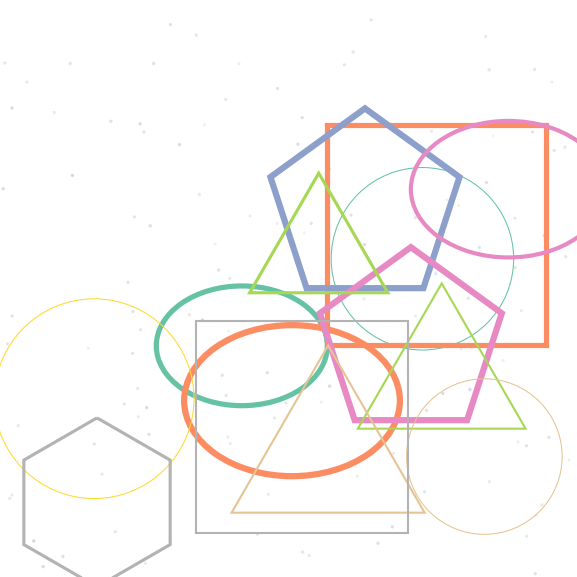[{"shape": "circle", "thickness": 0.5, "radius": 0.79, "center": [0.731, 0.551]}, {"shape": "oval", "thickness": 2.5, "radius": 0.74, "center": [0.419, 0.4]}, {"shape": "oval", "thickness": 3, "radius": 0.93, "center": [0.506, 0.305]}, {"shape": "square", "thickness": 2.5, "radius": 0.95, "center": [0.756, 0.592]}, {"shape": "pentagon", "thickness": 3, "radius": 0.86, "center": [0.632, 0.639]}, {"shape": "pentagon", "thickness": 3, "radius": 0.83, "center": [0.711, 0.406]}, {"shape": "oval", "thickness": 2, "radius": 0.84, "center": [0.88, 0.672]}, {"shape": "triangle", "thickness": 1.5, "radius": 0.69, "center": [0.552, 0.561]}, {"shape": "triangle", "thickness": 1, "radius": 0.84, "center": [0.765, 0.341]}, {"shape": "circle", "thickness": 0.5, "radius": 0.86, "center": [0.163, 0.309]}, {"shape": "circle", "thickness": 0.5, "radius": 0.67, "center": [0.839, 0.209]}, {"shape": "triangle", "thickness": 1, "radius": 0.96, "center": [0.568, 0.208]}, {"shape": "square", "thickness": 1, "radius": 0.92, "center": [0.523, 0.26]}, {"shape": "hexagon", "thickness": 1.5, "radius": 0.73, "center": [0.168, 0.129]}]